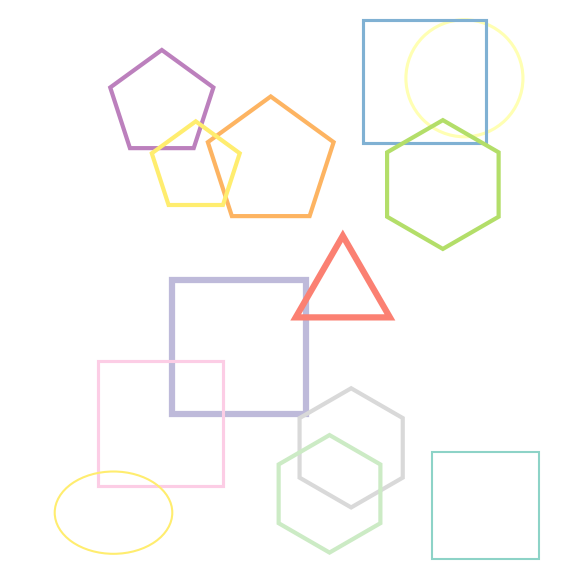[{"shape": "square", "thickness": 1, "radius": 0.46, "center": [0.84, 0.123]}, {"shape": "circle", "thickness": 1.5, "radius": 0.51, "center": [0.804, 0.864]}, {"shape": "square", "thickness": 3, "radius": 0.58, "center": [0.414, 0.398]}, {"shape": "triangle", "thickness": 3, "radius": 0.47, "center": [0.594, 0.497]}, {"shape": "square", "thickness": 1.5, "radius": 0.53, "center": [0.736, 0.858]}, {"shape": "pentagon", "thickness": 2, "radius": 0.57, "center": [0.469, 0.718]}, {"shape": "hexagon", "thickness": 2, "radius": 0.56, "center": [0.767, 0.68]}, {"shape": "square", "thickness": 1.5, "radius": 0.54, "center": [0.279, 0.265]}, {"shape": "hexagon", "thickness": 2, "radius": 0.52, "center": [0.608, 0.224]}, {"shape": "pentagon", "thickness": 2, "radius": 0.47, "center": [0.28, 0.819]}, {"shape": "hexagon", "thickness": 2, "radius": 0.51, "center": [0.571, 0.144]}, {"shape": "pentagon", "thickness": 2, "radius": 0.4, "center": [0.339, 0.709]}, {"shape": "oval", "thickness": 1, "radius": 0.51, "center": [0.197, 0.111]}]